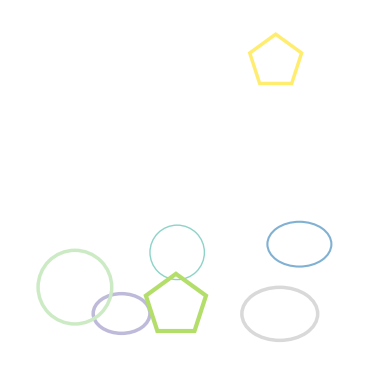[{"shape": "circle", "thickness": 1, "radius": 0.35, "center": [0.46, 0.345]}, {"shape": "oval", "thickness": 2.5, "radius": 0.37, "center": [0.316, 0.186]}, {"shape": "oval", "thickness": 1.5, "radius": 0.42, "center": [0.778, 0.366]}, {"shape": "pentagon", "thickness": 3, "radius": 0.41, "center": [0.457, 0.207]}, {"shape": "oval", "thickness": 2.5, "radius": 0.49, "center": [0.727, 0.185]}, {"shape": "circle", "thickness": 2.5, "radius": 0.48, "center": [0.195, 0.254]}, {"shape": "pentagon", "thickness": 2.5, "radius": 0.35, "center": [0.716, 0.84]}]